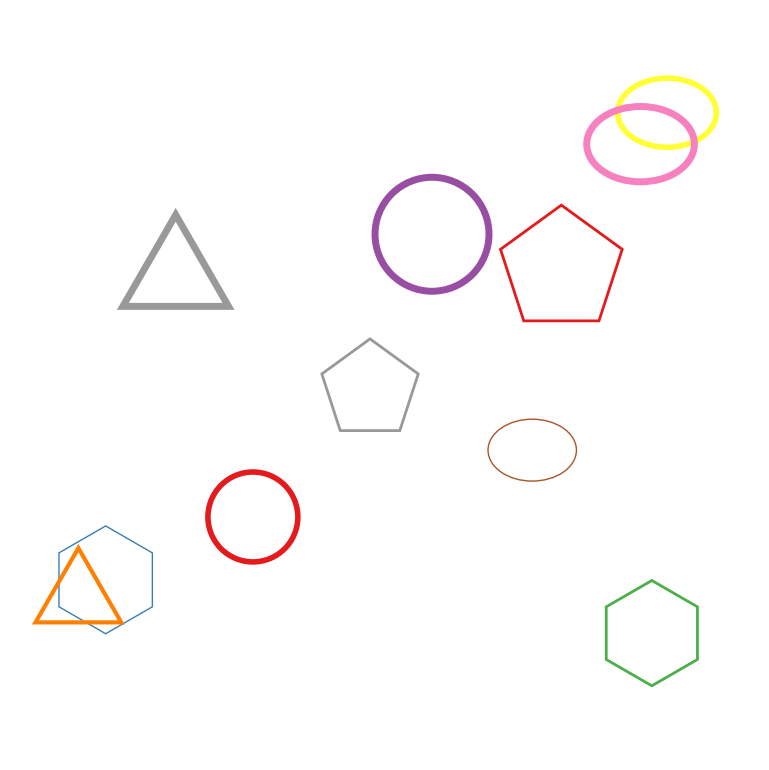[{"shape": "circle", "thickness": 2, "radius": 0.29, "center": [0.328, 0.329]}, {"shape": "pentagon", "thickness": 1, "radius": 0.42, "center": [0.729, 0.651]}, {"shape": "hexagon", "thickness": 0.5, "radius": 0.35, "center": [0.137, 0.247]}, {"shape": "hexagon", "thickness": 1, "radius": 0.34, "center": [0.847, 0.178]}, {"shape": "circle", "thickness": 2.5, "radius": 0.37, "center": [0.561, 0.696]}, {"shape": "triangle", "thickness": 1.5, "radius": 0.32, "center": [0.102, 0.224]}, {"shape": "oval", "thickness": 2, "radius": 0.32, "center": [0.866, 0.854]}, {"shape": "oval", "thickness": 0.5, "radius": 0.29, "center": [0.691, 0.415]}, {"shape": "oval", "thickness": 2.5, "radius": 0.35, "center": [0.832, 0.813]}, {"shape": "pentagon", "thickness": 1, "radius": 0.33, "center": [0.481, 0.494]}, {"shape": "triangle", "thickness": 2.5, "radius": 0.4, "center": [0.228, 0.642]}]